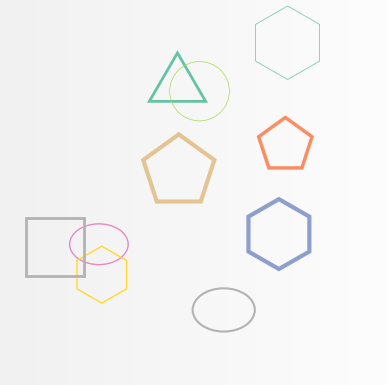[{"shape": "triangle", "thickness": 2, "radius": 0.42, "center": [0.458, 0.779]}, {"shape": "hexagon", "thickness": 0.5, "radius": 0.48, "center": [0.742, 0.889]}, {"shape": "pentagon", "thickness": 2.5, "radius": 0.36, "center": [0.736, 0.622]}, {"shape": "hexagon", "thickness": 3, "radius": 0.45, "center": [0.72, 0.392]}, {"shape": "oval", "thickness": 1, "radius": 0.38, "center": [0.255, 0.366]}, {"shape": "circle", "thickness": 0.5, "radius": 0.39, "center": [0.515, 0.763]}, {"shape": "hexagon", "thickness": 1, "radius": 0.37, "center": [0.263, 0.287]}, {"shape": "pentagon", "thickness": 3, "radius": 0.48, "center": [0.461, 0.555]}, {"shape": "oval", "thickness": 1.5, "radius": 0.4, "center": [0.577, 0.195]}, {"shape": "square", "thickness": 2, "radius": 0.37, "center": [0.143, 0.358]}]